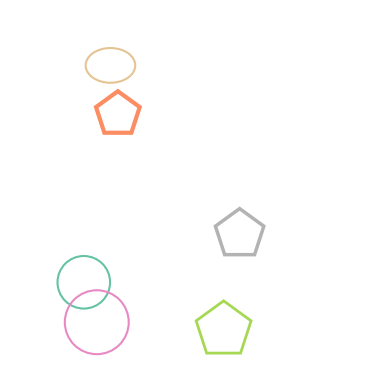[{"shape": "circle", "thickness": 1.5, "radius": 0.34, "center": [0.218, 0.267]}, {"shape": "pentagon", "thickness": 3, "radius": 0.3, "center": [0.306, 0.703]}, {"shape": "circle", "thickness": 1.5, "radius": 0.42, "center": [0.251, 0.163]}, {"shape": "pentagon", "thickness": 2, "radius": 0.38, "center": [0.581, 0.144]}, {"shape": "oval", "thickness": 1.5, "radius": 0.32, "center": [0.287, 0.83]}, {"shape": "pentagon", "thickness": 2.5, "radius": 0.33, "center": [0.622, 0.392]}]